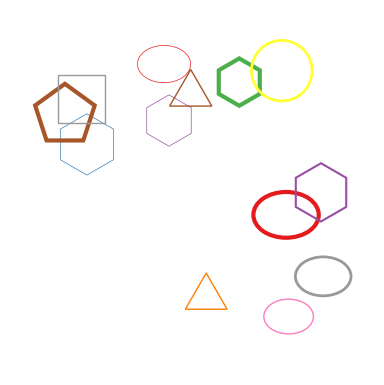[{"shape": "oval", "thickness": 3, "radius": 0.42, "center": [0.743, 0.442]}, {"shape": "oval", "thickness": 0.5, "radius": 0.35, "center": [0.426, 0.834]}, {"shape": "hexagon", "thickness": 0.5, "radius": 0.4, "center": [0.226, 0.625]}, {"shape": "hexagon", "thickness": 3, "radius": 0.31, "center": [0.621, 0.787]}, {"shape": "hexagon", "thickness": 0.5, "radius": 0.33, "center": [0.439, 0.687]}, {"shape": "hexagon", "thickness": 1.5, "radius": 0.38, "center": [0.834, 0.5]}, {"shape": "triangle", "thickness": 1, "radius": 0.31, "center": [0.536, 0.228]}, {"shape": "circle", "thickness": 2, "radius": 0.39, "center": [0.732, 0.816]}, {"shape": "triangle", "thickness": 1, "radius": 0.32, "center": [0.495, 0.756]}, {"shape": "pentagon", "thickness": 3, "radius": 0.41, "center": [0.169, 0.701]}, {"shape": "oval", "thickness": 1, "radius": 0.32, "center": [0.75, 0.178]}, {"shape": "square", "thickness": 1, "radius": 0.31, "center": [0.212, 0.743]}, {"shape": "oval", "thickness": 2, "radius": 0.36, "center": [0.839, 0.282]}]